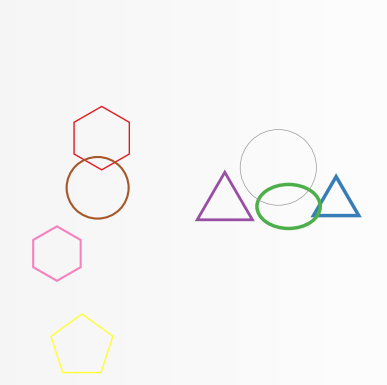[{"shape": "hexagon", "thickness": 1, "radius": 0.41, "center": [0.262, 0.641]}, {"shape": "triangle", "thickness": 2.5, "radius": 0.34, "center": [0.867, 0.474]}, {"shape": "oval", "thickness": 2.5, "radius": 0.41, "center": [0.745, 0.464]}, {"shape": "triangle", "thickness": 2, "radius": 0.41, "center": [0.58, 0.47]}, {"shape": "pentagon", "thickness": 1, "radius": 0.42, "center": [0.211, 0.1]}, {"shape": "circle", "thickness": 1.5, "radius": 0.4, "center": [0.252, 0.512]}, {"shape": "hexagon", "thickness": 1.5, "radius": 0.35, "center": [0.147, 0.341]}, {"shape": "circle", "thickness": 0.5, "radius": 0.49, "center": [0.718, 0.565]}]